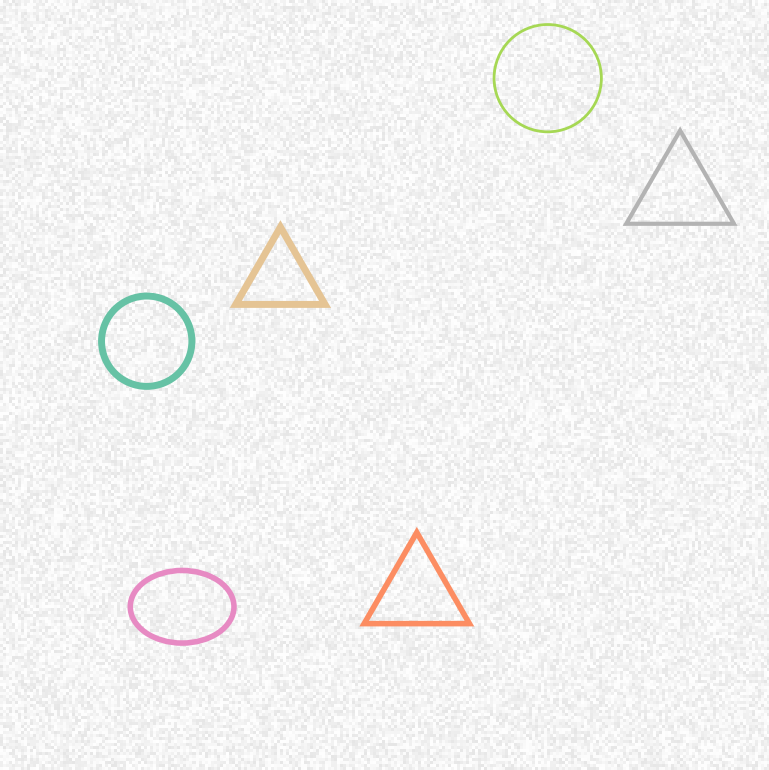[{"shape": "circle", "thickness": 2.5, "radius": 0.29, "center": [0.191, 0.557]}, {"shape": "triangle", "thickness": 2, "radius": 0.39, "center": [0.541, 0.23]}, {"shape": "oval", "thickness": 2, "radius": 0.34, "center": [0.237, 0.212]}, {"shape": "circle", "thickness": 1, "radius": 0.35, "center": [0.711, 0.898]}, {"shape": "triangle", "thickness": 2.5, "radius": 0.33, "center": [0.364, 0.638]}, {"shape": "triangle", "thickness": 1.5, "radius": 0.4, "center": [0.883, 0.75]}]